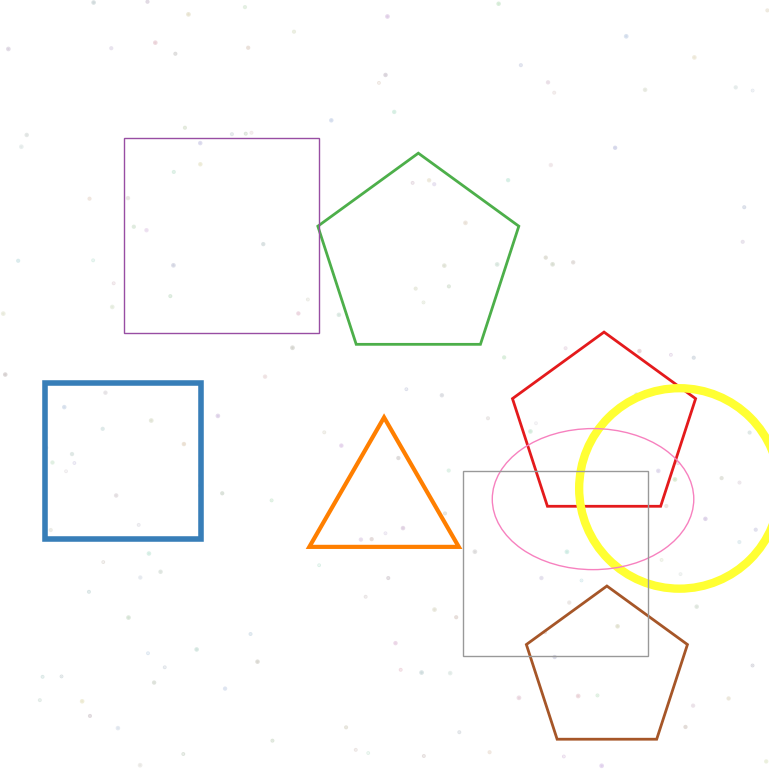[{"shape": "pentagon", "thickness": 1, "radius": 0.63, "center": [0.784, 0.444]}, {"shape": "square", "thickness": 2, "radius": 0.51, "center": [0.16, 0.401]}, {"shape": "pentagon", "thickness": 1, "radius": 0.69, "center": [0.543, 0.664]}, {"shape": "square", "thickness": 0.5, "radius": 0.63, "center": [0.288, 0.694]}, {"shape": "triangle", "thickness": 1.5, "radius": 0.56, "center": [0.499, 0.346]}, {"shape": "circle", "thickness": 3, "radius": 0.65, "center": [0.882, 0.366]}, {"shape": "pentagon", "thickness": 1, "radius": 0.55, "center": [0.788, 0.129]}, {"shape": "oval", "thickness": 0.5, "radius": 0.65, "center": [0.77, 0.352]}, {"shape": "square", "thickness": 0.5, "radius": 0.6, "center": [0.721, 0.268]}]